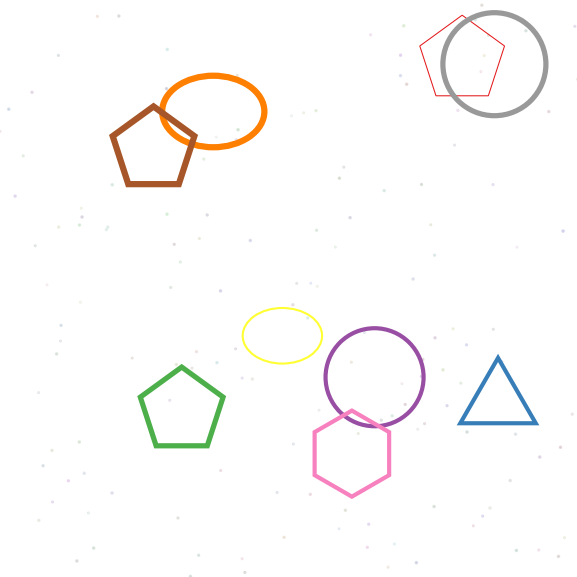[{"shape": "pentagon", "thickness": 0.5, "radius": 0.39, "center": [0.8, 0.896]}, {"shape": "triangle", "thickness": 2, "radius": 0.38, "center": [0.862, 0.304]}, {"shape": "pentagon", "thickness": 2.5, "radius": 0.38, "center": [0.315, 0.288]}, {"shape": "circle", "thickness": 2, "radius": 0.42, "center": [0.649, 0.346]}, {"shape": "oval", "thickness": 3, "radius": 0.44, "center": [0.369, 0.806]}, {"shape": "oval", "thickness": 1, "radius": 0.34, "center": [0.489, 0.418]}, {"shape": "pentagon", "thickness": 3, "radius": 0.37, "center": [0.266, 0.74]}, {"shape": "hexagon", "thickness": 2, "radius": 0.37, "center": [0.609, 0.214]}, {"shape": "circle", "thickness": 2.5, "radius": 0.45, "center": [0.856, 0.888]}]